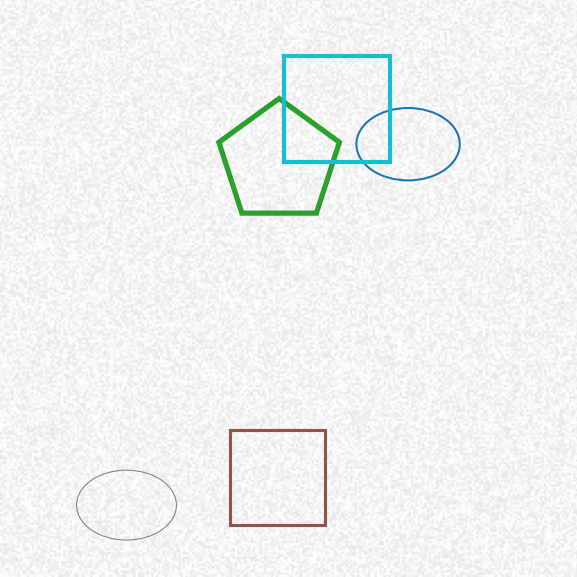[{"shape": "oval", "thickness": 1, "radius": 0.45, "center": [0.707, 0.749]}, {"shape": "pentagon", "thickness": 2.5, "radius": 0.55, "center": [0.483, 0.719]}, {"shape": "square", "thickness": 1.5, "radius": 0.41, "center": [0.481, 0.173]}, {"shape": "oval", "thickness": 0.5, "radius": 0.43, "center": [0.219, 0.124]}, {"shape": "square", "thickness": 2, "radius": 0.46, "center": [0.583, 0.81]}]